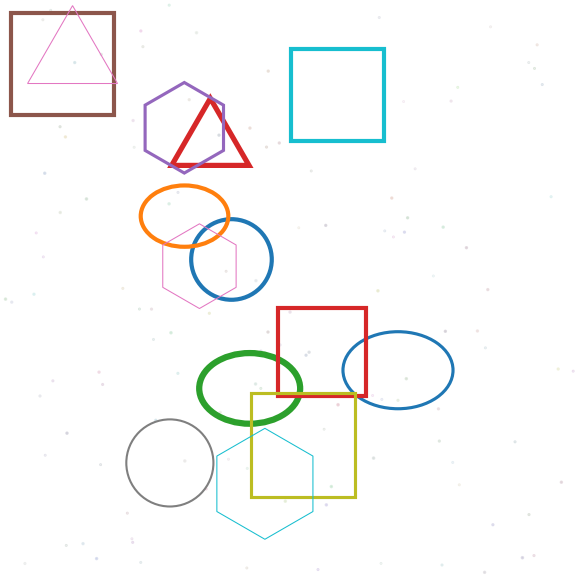[{"shape": "oval", "thickness": 1.5, "radius": 0.48, "center": [0.689, 0.358]}, {"shape": "circle", "thickness": 2, "radius": 0.35, "center": [0.401, 0.55]}, {"shape": "oval", "thickness": 2, "radius": 0.38, "center": [0.32, 0.625]}, {"shape": "oval", "thickness": 3, "radius": 0.44, "center": [0.432, 0.327]}, {"shape": "square", "thickness": 2, "radius": 0.38, "center": [0.558, 0.389]}, {"shape": "triangle", "thickness": 2.5, "radius": 0.39, "center": [0.364, 0.751]}, {"shape": "hexagon", "thickness": 1.5, "radius": 0.39, "center": [0.319, 0.778]}, {"shape": "square", "thickness": 2, "radius": 0.44, "center": [0.109, 0.888]}, {"shape": "triangle", "thickness": 0.5, "radius": 0.45, "center": [0.126, 0.899]}, {"shape": "hexagon", "thickness": 0.5, "radius": 0.37, "center": [0.345, 0.538]}, {"shape": "circle", "thickness": 1, "radius": 0.38, "center": [0.294, 0.198]}, {"shape": "square", "thickness": 1.5, "radius": 0.45, "center": [0.525, 0.228]}, {"shape": "square", "thickness": 2, "radius": 0.4, "center": [0.584, 0.835]}, {"shape": "hexagon", "thickness": 0.5, "radius": 0.48, "center": [0.459, 0.161]}]